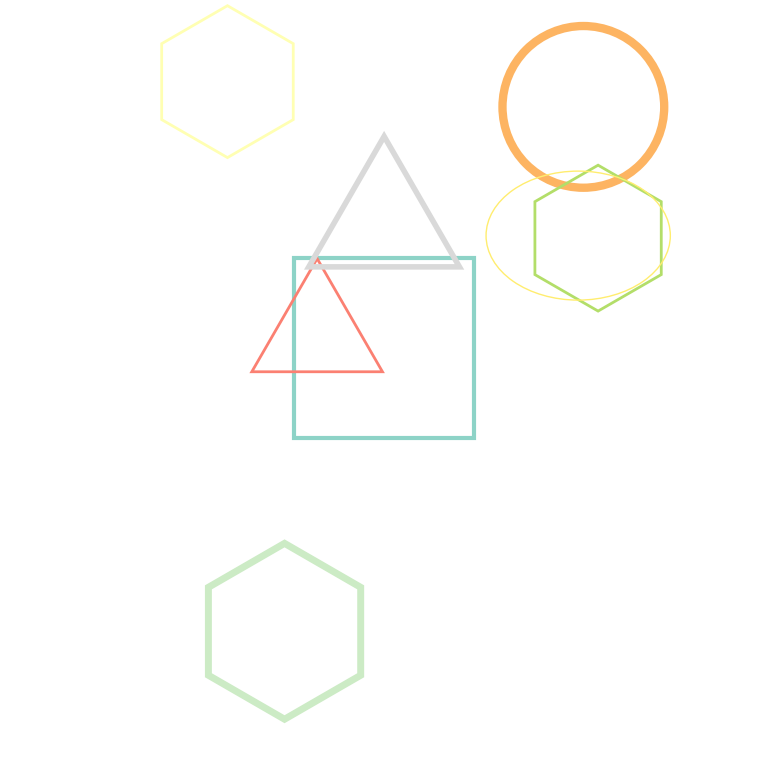[{"shape": "square", "thickness": 1.5, "radius": 0.58, "center": [0.499, 0.548]}, {"shape": "hexagon", "thickness": 1, "radius": 0.49, "center": [0.295, 0.894]}, {"shape": "triangle", "thickness": 1, "radius": 0.49, "center": [0.412, 0.566]}, {"shape": "circle", "thickness": 3, "radius": 0.53, "center": [0.758, 0.861]}, {"shape": "hexagon", "thickness": 1, "radius": 0.47, "center": [0.777, 0.691]}, {"shape": "triangle", "thickness": 2, "radius": 0.56, "center": [0.499, 0.71]}, {"shape": "hexagon", "thickness": 2.5, "radius": 0.57, "center": [0.37, 0.18]}, {"shape": "oval", "thickness": 0.5, "radius": 0.6, "center": [0.751, 0.694]}]